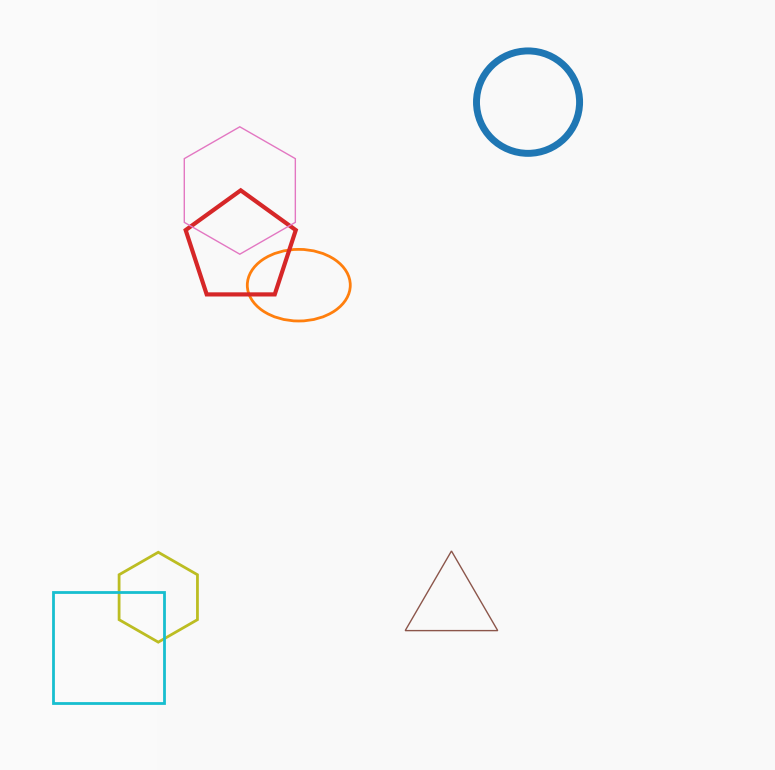[{"shape": "circle", "thickness": 2.5, "radius": 0.33, "center": [0.681, 0.867]}, {"shape": "oval", "thickness": 1, "radius": 0.33, "center": [0.386, 0.63]}, {"shape": "pentagon", "thickness": 1.5, "radius": 0.37, "center": [0.311, 0.678]}, {"shape": "triangle", "thickness": 0.5, "radius": 0.34, "center": [0.583, 0.215]}, {"shape": "hexagon", "thickness": 0.5, "radius": 0.41, "center": [0.309, 0.753]}, {"shape": "hexagon", "thickness": 1, "radius": 0.29, "center": [0.204, 0.224]}, {"shape": "square", "thickness": 1, "radius": 0.36, "center": [0.14, 0.159]}]